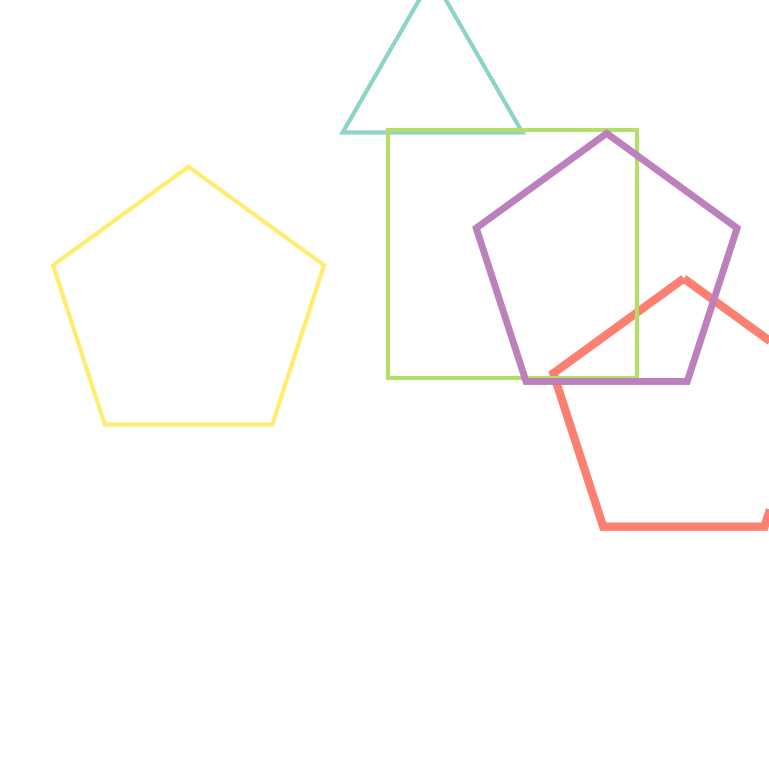[{"shape": "triangle", "thickness": 1.5, "radius": 0.67, "center": [0.562, 0.895]}, {"shape": "pentagon", "thickness": 3, "radius": 0.89, "center": [0.888, 0.46]}, {"shape": "square", "thickness": 1.5, "radius": 0.81, "center": [0.665, 0.67]}, {"shape": "pentagon", "thickness": 2.5, "radius": 0.89, "center": [0.788, 0.649]}, {"shape": "pentagon", "thickness": 1.5, "radius": 0.93, "center": [0.245, 0.598]}]